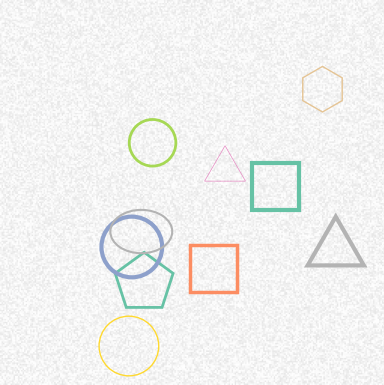[{"shape": "pentagon", "thickness": 2, "radius": 0.4, "center": [0.374, 0.266]}, {"shape": "square", "thickness": 3, "radius": 0.3, "center": [0.716, 0.516]}, {"shape": "square", "thickness": 2.5, "radius": 0.3, "center": [0.555, 0.302]}, {"shape": "circle", "thickness": 3, "radius": 0.39, "center": [0.342, 0.359]}, {"shape": "triangle", "thickness": 0.5, "radius": 0.31, "center": [0.585, 0.56]}, {"shape": "circle", "thickness": 2, "radius": 0.3, "center": [0.396, 0.629]}, {"shape": "circle", "thickness": 1, "radius": 0.39, "center": [0.335, 0.101]}, {"shape": "hexagon", "thickness": 1, "radius": 0.3, "center": [0.838, 0.768]}, {"shape": "oval", "thickness": 1.5, "radius": 0.4, "center": [0.367, 0.399]}, {"shape": "triangle", "thickness": 3, "radius": 0.42, "center": [0.872, 0.353]}]